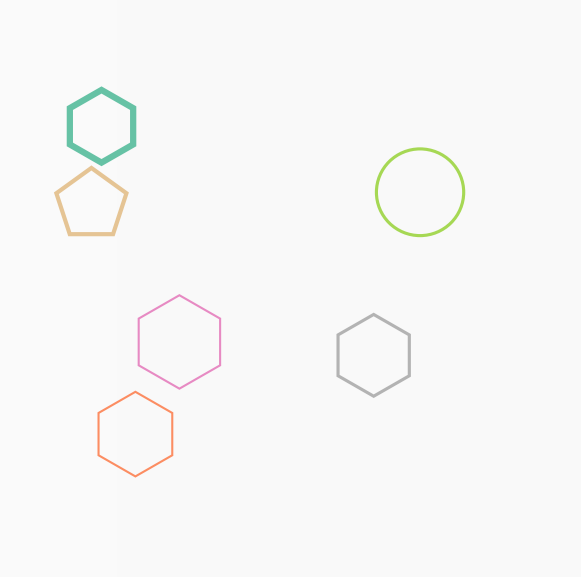[{"shape": "hexagon", "thickness": 3, "radius": 0.31, "center": [0.175, 0.78]}, {"shape": "hexagon", "thickness": 1, "radius": 0.37, "center": [0.233, 0.247]}, {"shape": "hexagon", "thickness": 1, "radius": 0.4, "center": [0.309, 0.407]}, {"shape": "circle", "thickness": 1.5, "radius": 0.38, "center": [0.723, 0.666]}, {"shape": "pentagon", "thickness": 2, "radius": 0.32, "center": [0.157, 0.645]}, {"shape": "hexagon", "thickness": 1.5, "radius": 0.35, "center": [0.643, 0.384]}]